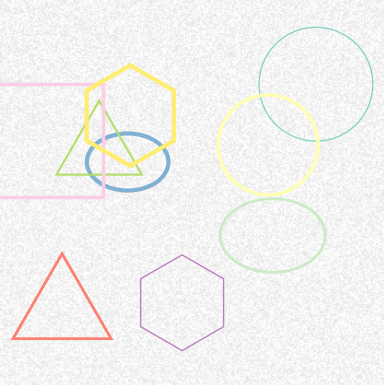[{"shape": "circle", "thickness": 1, "radius": 0.74, "center": [0.821, 0.781]}, {"shape": "circle", "thickness": 2.5, "radius": 0.65, "center": [0.696, 0.624]}, {"shape": "triangle", "thickness": 2, "radius": 0.74, "center": [0.161, 0.194]}, {"shape": "oval", "thickness": 3, "radius": 0.53, "center": [0.332, 0.579]}, {"shape": "triangle", "thickness": 1.5, "radius": 0.64, "center": [0.258, 0.61]}, {"shape": "square", "thickness": 2.5, "radius": 0.73, "center": [0.121, 0.636]}, {"shape": "hexagon", "thickness": 1, "radius": 0.62, "center": [0.473, 0.214]}, {"shape": "oval", "thickness": 2, "radius": 0.68, "center": [0.708, 0.388]}, {"shape": "hexagon", "thickness": 3, "radius": 0.65, "center": [0.338, 0.7]}]